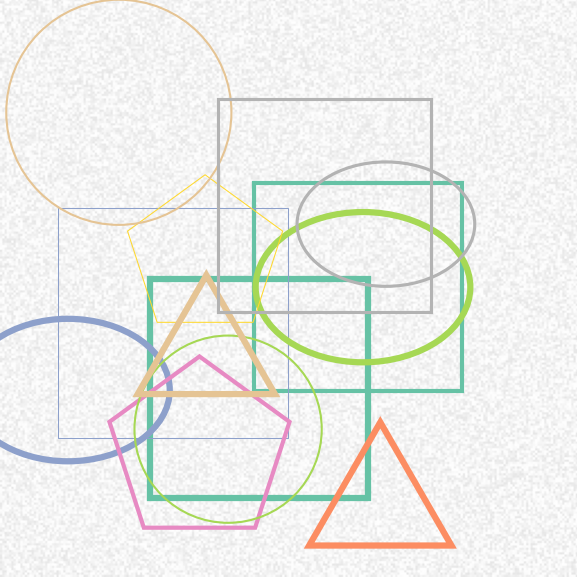[{"shape": "square", "thickness": 3, "radius": 0.95, "center": [0.448, 0.327]}, {"shape": "square", "thickness": 2, "radius": 0.9, "center": [0.62, 0.503]}, {"shape": "triangle", "thickness": 3, "radius": 0.71, "center": [0.659, 0.126]}, {"shape": "square", "thickness": 0.5, "radius": 1.0, "center": [0.299, 0.44]}, {"shape": "oval", "thickness": 3, "radius": 0.88, "center": [0.118, 0.324]}, {"shape": "pentagon", "thickness": 2, "radius": 0.82, "center": [0.345, 0.218]}, {"shape": "circle", "thickness": 1, "radius": 0.81, "center": [0.395, 0.256]}, {"shape": "oval", "thickness": 3, "radius": 0.93, "center": [0.629, 0.502]}, {"shape": "pentagon", "thickness": 0.5, "radius": 0.71, "center": [0.355, 0.555]}, {"shape": "triangle", "thickness": 3, "radius": 0.69, "center": [0.357, 0.385]}, {"shape": "circle", "thickness": 1, "radius": 0.97, "center": [0.206, 0.805]}, {"shape": "oval", "thickness": 1.5, "radius": 0.77, "center": [0.668, 0.611]}, {"shape": "square", "thickness": 1.5, "radius": 0.92, "center": [0.562, 0.643]}]